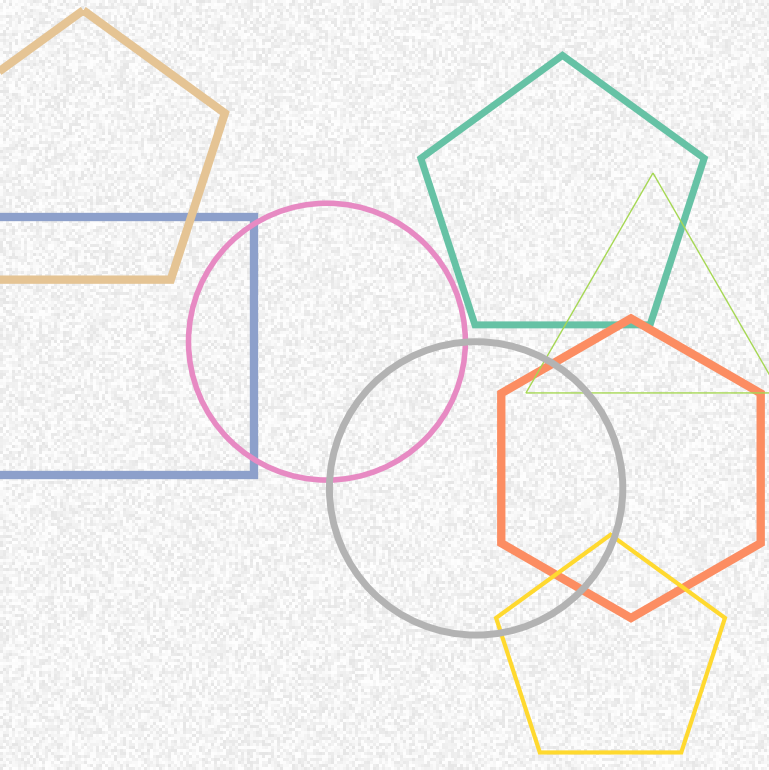[{"shape": "pentagon", "thickness": 2.5, "radius": 0.97, "center": [0.731, 0.735]}, {"shape": "hexagon", "thickness": 3, "radius": 0.97, "center": [0.819, 0.392]}, {"shape": "square", "thickness": 3, "radius": 0.84, "center": [0.162, 0.55]}, {"shape": "circle", "thickness": 2, "radius": 0.9, "center": [0.425, 0.556]}, {"shape": "triangle", "thickness": 0.5, "radius": 0.95, "center": [0.848, 0.585]}, {"shape": "pentagon", "thickness": 1.5, "radius": 0.78, "center": [0.793, 0.149]}, {"shape": "pentagon", "thickness": 3, "radius": 0.97, "center": [0.108, 0.793]}, {"shape": "circle", "thickness": 2.5, "radius": 0.95, "center": [0.618, 0.366]}]